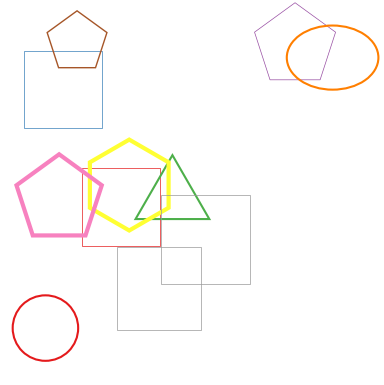[{"shape": "square", "thickness": 0.5, "radius": 0.5, "center": [0.314, 0.462]}, {"shape": "circle", "thickness": 1.5, "radius": 0.43, "center": [0.118, 0.148]}, {"shape": "square", "thickness": 0.5, "radius": 0.5, "center": [0.163, 0.767]}, {"shape": "triangle", "thickness": 1.5, "radius": 0.55, "center": [0.448, 0.486]}, {"shape": "pentagon", "thickness": 0.5, "radius": 0.55, "center": [0.766, 0.882]}, {"shape": "oval", "thickness": 1.5, "radius": 0.59, "center": [0.864, 0.85]}, {"shape": "hexagon", "thickness": 3, "radius": 0.59, "center": [0.336, 0.519]}, {"shape": "pentagon", "thickness": 1, "radius": 0.41, "center": [0.2, 0.89]}, {"shape": "pentagon", "thickness": 3, "radius": 0.58, "center": [0.154, 0.483]}, {"shape": "square", "thickness": 0.5, "radius": 0.58, "center": [0.533, 0.377]}, {"shape": "square", "thickness": 0.5, "radius": 0.54, "center": [0.414, 0.251]}]